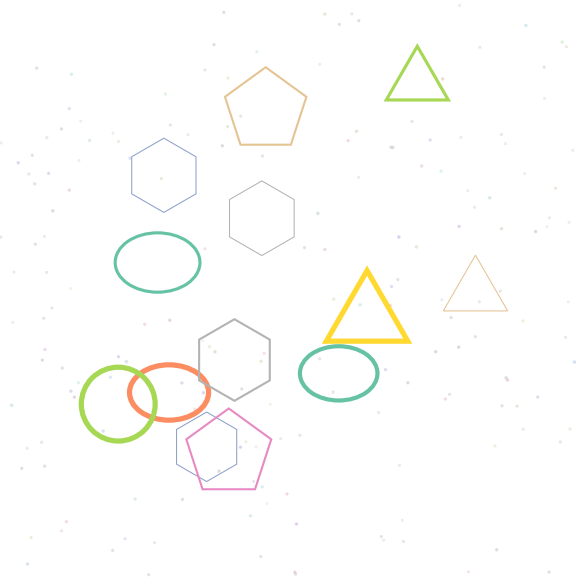[{"shape": "oval", "thickness": 2, "radius": 0.34, "center": [0.586, 0.353]}, {"shape": "oval", "thickness": 1.5, "radius": 0.37, "center": [0.273, 0.545]}, {"shape": "oval", "thickness": 2.5, "radius": 0.34, "center": [0.293, 0.319]}, {"shape": "hexagon", "thickness": 0.5, "radius": 0.32, "center": [0.284, 0.696]}, {"shape": "hexagon", "thickness": 0.5, "radius": 0.3, "center": [0.358, 0.225]}, {"shape": "pentagon", "thickness": 1, "radius": 0.39, "center": [0.396, 0.214]}, {"shape": "circle", "thickness": 2.5, "radius": 0.32, "center": [0.205, 0.299]}, {"shape": "triangle", "thickness": 1.5, "radius": 0.31, "center": [0.723, 0.857]}, {"shape": "triangle", "thickness": 2.5, "radius": 0.41, "center": [0.636, 0.449]}, {"shape": "pentagon", "thickness": 1, "radius": 0.37, "center": [0.46, 0.809]}, {"shape": "triangle", "thickness": 0.5, "radius": 0.32, "center": [0.823, 0.493]}, {"shape": "hexagon", "thickness": 1, "radius": 0.35, "center": [0.406, 0.376]}, {"shape": "hexagon", "thickness": 0.5, "radius": 0.32, "center": [0.453, 0.621]}]